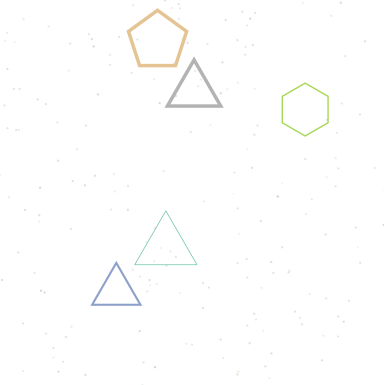[{"shape": "triangle", "thickness": 0.5, "radius": 0.47, "center": [0.431, 0.359]}, {"shape": "triangle", "thickness": 1.5, "radius": 0.36, "center": [0.302, 0.245]}, {"shape": "hexagon", "thickness": 1, "radius": 0.34, "center": [0.793, 0.715]}, {"shape": "pentagon", "thickness": 2.5, "radius": 0.4, "center": [0.409, 0.894]}, {"shape": "triangle", "thickness": 2.5, "radius": 0.4, "center": [0.504, 0.765]}]